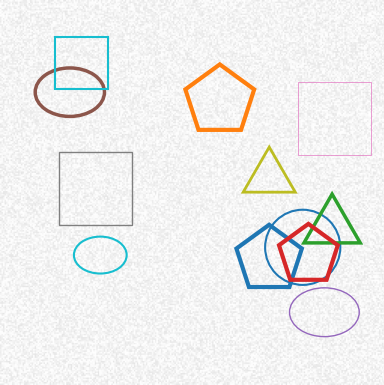[{"shape": "circle", "thickness": 1.5, "radius": 0.49, "center": [0.786, 0.358]}, {"shape": "pentagon", "thickness": 3, "radius": 0.45, "center": [0.699, 0.327]}, {"shape": "pentagon", "thickness": 3, "radius": 0.47, "center": [0.571, 0.739]}, {"shape": "triangle", "thickness": 2.5, "radius": 0.42, "center": [0.863, 0.411]}, {"shape": "pentagon", "thickness": 3, "radius": 0.4, "center": [0.801, 0.338]}, {"shape": "oval", "thickness": 1, "radius": 0.45, "center": [0.843, 0.189]}, {"shape": "oval", "thickness": 2.5, "radius": 0.45, "center": [0.181, 0.761]}, {"shape": "square", "thickness": 0.5, "radius": 0.48, "center": [0.87, 0.693]}, {"shape": "square", "thickness": 1, "radius": 0.47, "center": [0.248, 0.511]}, {"shape": "triangle", "thickness": 2, "radius": 0.39, "center": [0.699, 0.54]}, {"shape": "square", "thickness": 1.5, "radius": 0.34, "center": [0.212, 0.837]}, {"shape": "oval", "thickness": 1.5, "radius": 0.34, "center": [0.26, 0.337]}]